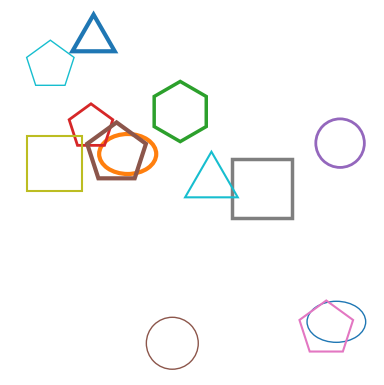[{"shape": "triangle", "thickness": 3, "radius": 0.32, "center": [0.243, 0.899]}, {"shape": "oval", "thickness": 1, "radius": 0.38, "center": [0.874, 0.164]}, {"shape": "oval", "thickness": 3, "radius": 0.37, "center": [0.332, 0.6]}, {"shape": "hexagon", "thickness": 2.5, "radius": 0.39, "center": [0.468, 0.71]}, {"shape": "pentagon", "thickness": 2, "radius": 0.3, "center": [0.236, 0.671]}, {"shape": "circle", "thickness": 2, "radius": 0.32, "center": [0.883, 0.628]}, {"shape": "pentagon", "thickness": 3, "radius": 0.4, "center": [0.303, 0.602]}, {"shape": "circle", "thickness": 1, "radius": 0.34, "center": [0.448, 0.108]}, {"shape": "pentagon", "thickness": 1.5, "radius": 0.37, "center": [0.847, 0.146]}, {"shape": "square", "thickness": 2.5, "radius": 0.39, "center": [0.681, 0.51]}, {"shape": "square", "thickness": 1.5, "radius": 0.36, "center": [0.141, 0.575]}, {"shape": "pentagon", "thickness": 1, "radius": 0.32, "center": [0.131, 0.831]}, {"shape": "triangle", "thickness": 1.5, "radius": 0.39, "center": [0.549, 0.527]}]